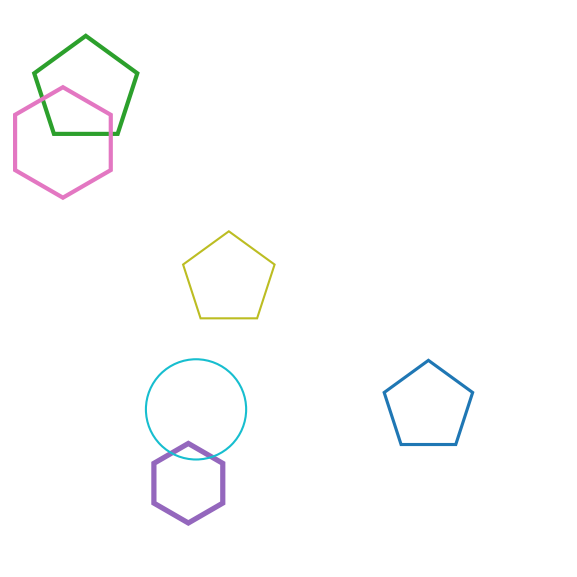[{"shape": "pentagon", "thickness": 1.5, "radius": 0.4, "center": [0.742, 0.295]}, {"shape": "pentagon", "thickness": 2, "radius": 0.47, "center": [0.149, 0.843]}, {"shape": "hexagon", "thickness": 2.5, "radius": 0.34, "center": [0.326, 0.162]}, {"shape": "hexagon", "thickness": 2, "radius": 0.48, "center": [0.109, 0.752]}, {"shape": "pentagon", "thickness": 1, "radius": 0.42, "center": [0.396, 0.515]}, {"shape": "circle", "thickness": 1, "radius": 0.43, "center": [0.339, 0.29]}]